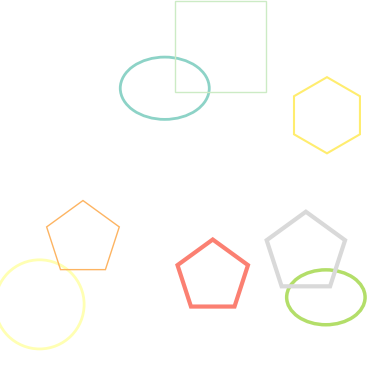[{"shape": "oval", "thickness": 2, "radius": 0.58, "center": [0.428, 0.771]}, {"shape": "circle", "thickness": 2, "radius": 0.58, "center": [0.103, 0.209]}, {"shape": "pentagon", "thickness": 3, "radius": 0.48, "center": [0.553, 0.282]}, {"shape": "pentagon", "thickness": 1, "radius": 0.5, "center": [0.215, 0.38]}, {"shape": "oval", "thickness": 2.5, "radius": 0.51, "center": [0.846, 0.228]}, {"shape": "pentagon", "thickness": 3, "radius": 0.54, "center": [0.794, 0.343]}, {"shape": "square", "thickness": 1, "radius": 0.59, "center": [0.572, 0.879]}, {"shape": "hexagon", "thickness": 1.5, "radius": 0.49, "center": [0.849, 0.701]}]